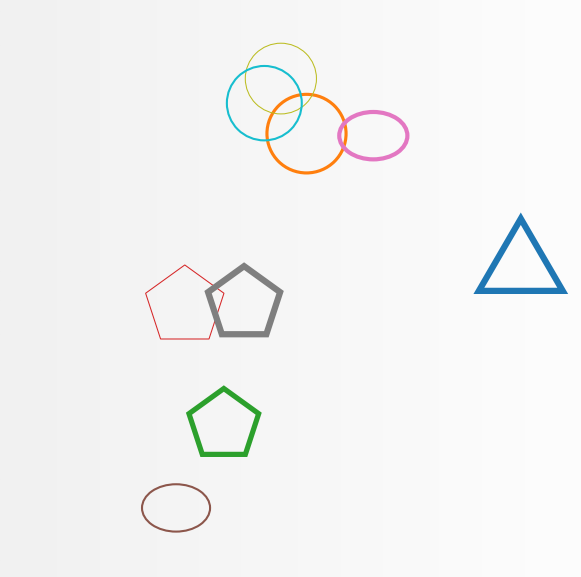[{"shape": "triangle", "thickness": 3, "radius": 0.42, "center": [0.896, 0.537]}, {"shape": "circle", "thickness": 1.5, "radius": 0.34, "center": [0.527, 0.768]}, {"shape": "pentagon", "thickness": 2.5, "radius": 0.32, "center": [0.385, 0.263]}, {"shape": "pentagon", "thickness": 0.5, "radius": 0.35, "center": [0.318, 0.469]}, {"shape": "oval", "thickness": 1, "radius": 0.29, "center": [0.303, 0.12]}, {"shape": "oval", "thickness": 2, "radius": 0.29, "center": [0.642, 0.764]}, {"shape": "pentagon", "thickness": 3, "radius": 0.33, "center": [0.42, 0.473]}, {"shape": "circle", "thickness": 0.5, "radius": 0.31, "center": [0.483, 0.863]}, {"shape": "circle", "thickness": 1, "radius": 0.32, "center": [0.455, 0.82]}]